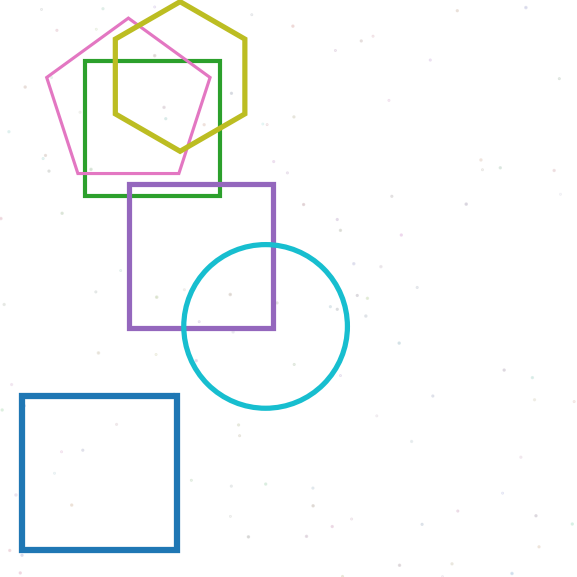[{"shape": "square", "thickness": 3, "radius": 0.67, "center": [0.173, 0.18]}, {"shape": "square", "thickness": 2, "radius": 0.58, "center": [0.264, 0.776]}, {"shape": "square", "thickness": 2.5, "radius": 0.62, "center": [0.348, 0.556]}, {"shape": "pentagon", "thickness": 1.5, "radius": 0.74, "center": [0.222, 0.819]}, {"shape": "hexagon", "thickness": 2.5, "radius": 0.65, "center": [0.312, 0.867]}, {"shape": "circle", "thickness": 2.5, "radius": 0.71, "center": [0.46, 0.434]}]